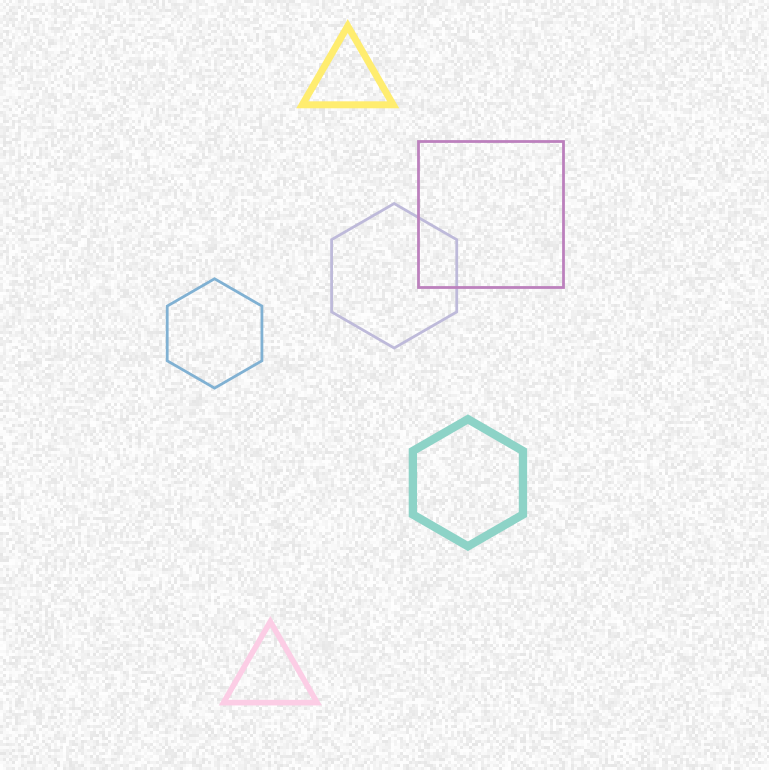[{"shape": "hexagon", "thickness": 3, "radius": 0.41, "center": [0.608, 0.373]}, {"shape": "hexagon", "thickness": 1, "radius": 0.47, "center": [0.512, 0.642]}, {"shape": "hexagon", "thickness": 1, "radius": 0.36, "center": [0.279, 0.567]}, {"shape": "triangle", "thickness": 2, "radius": 0.35, "center": [0.351, 0.123]}, {"shape": "square", "thickness": 1, "radius": 0.47, "center": [0.637, 0.722]}, {"shape": "triangle", "thickness": 2.5, "radius": 0.34, "center": [0.452, 0.898]}]